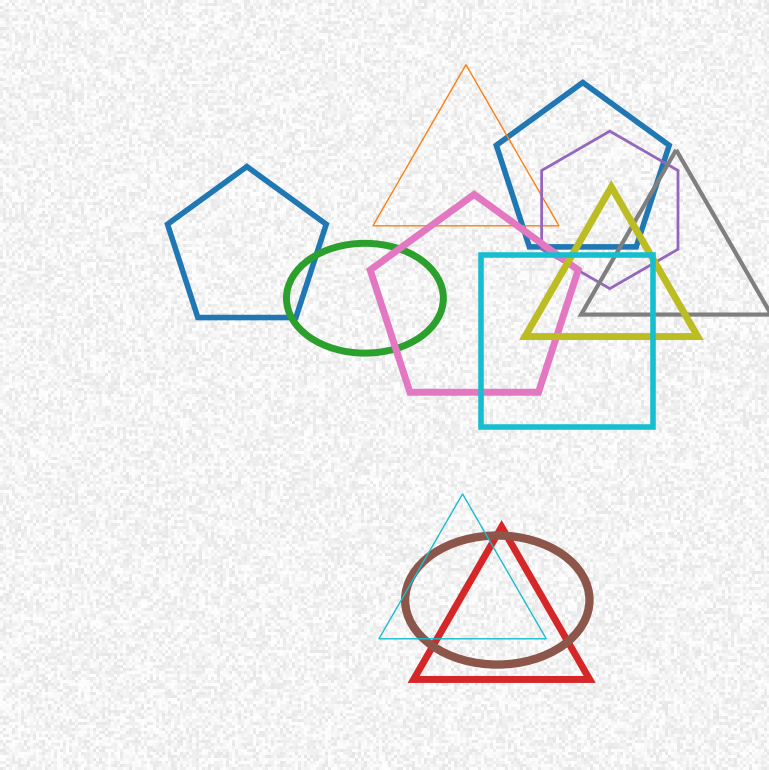[{"shape": "pentagon", "thickness": 2, "radius": 0.59, "center": [0.757, 0.775]}, {"shape": "pentagon", "thickness": 2, "radius": 0.54, "center": [0.321, 0.675]}, {"shape": "triangle", "thickness": 0.5, "radius": 0.7, "center": [0.605, 0.776]}, {"shape": "oval", "thickness": 2.5, "radius": 0.51, "center": [0.474, 0.613]}, {"shape": "triangle", "thickness": 2.5, "radius": 0.66, "center": [0.651, 0.184]}, {"shape": "hexagon", "thickness": 1, "radius": 0.51, "center": [0.792, 0.727]}, {"shape": "oval", "thickness": 3, "radius": 0.6, "center": [0.646, 0.221]}, {"shape": "pentagon", "thickness": 2.5, "radius": 0.71, "center": [0.616, 0.605]}, {"shape": "triangle", "thickness": 1.5, "radius": 0.71, "center": [0.878, 0.663]}, {"shape": "triangle", "thickness": 2.5, "radius": 0.65, "center": [0.794, 0.628]}, {"shape": "square", "thickness": 2, "radius": 0.56, "center": [0.736, 0.557]}, {"shape": "triangle", "thickness": 0.5, "radius": 0.63, "center": [0.601, 0.233]}]